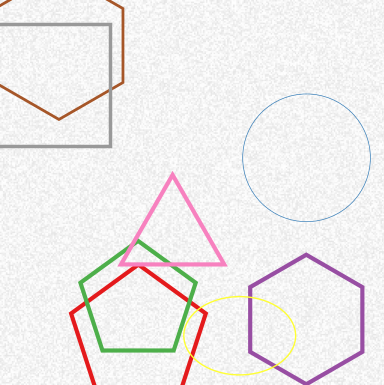[{"shape": "pentagon", "thickness": 3, "radius": 0.92, "center": [0.36, 0.129]}, {"shape": "circle", "thickness": 0.5, "radius": 0.83, "center": [0.796, 0.59]}, {"shape": "pentagon", "thickness": 3, "radius": 0.79, "center": [0.359, 0.217]}, {"shape": "hexagon", "thickness": 3, "radius": 0.84, "center": [0.796, 0.17]}, {"shape": "oval", "thickness": 1, "radius": 0.73, "center": [0.623, 0.128]}, {"shape": "hexagon", "thickness": 2, "radius": 0.96, "center": [0.153, 0.882]}, {"shape": "triangle", "thickness": 3, "radius": 0.77, "center": [0.448, 0.391]}, {"shape": "square", "thickness": 2.5, "radius": 0.8, "center": [0.127, 0.78]}]